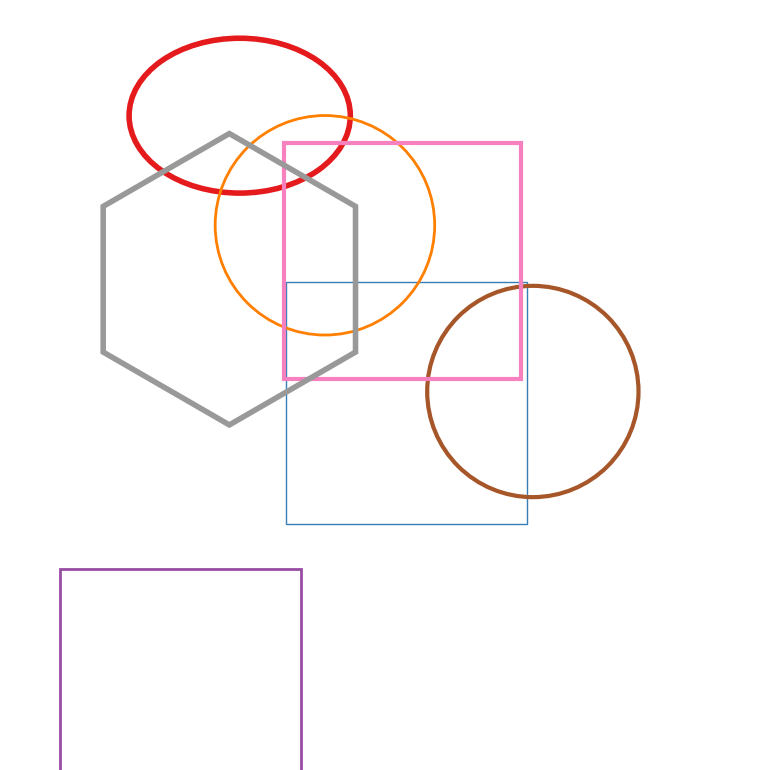[{"shape": "oval", "thickness": 2, "radius": 0.72, "center": [0.311, 0.85]}, {"shape": "square", "thickness": 0.5, "radius": 0.78, "center": [0.528, 0.477]}, {"shape": "square", "thickness": 1, "radius": 0.78, "center": [0.234, 0.105]}, {"shape": "circle", "thickness": 1, "radius": 0.71, "center": [0.422, 0.707]}, {"shape": "circle", "thickness": 1.5, "radius": 0.69, "center": [0.692, 0.492]}, {"shape": "square", "thickness": 1.5, "radius": 0.77, "center": [0.523, 0.661]}, {"shape": "hexagon", "thickness": 2, "radius": 0.95, "center": [0.298, 0.637]}]